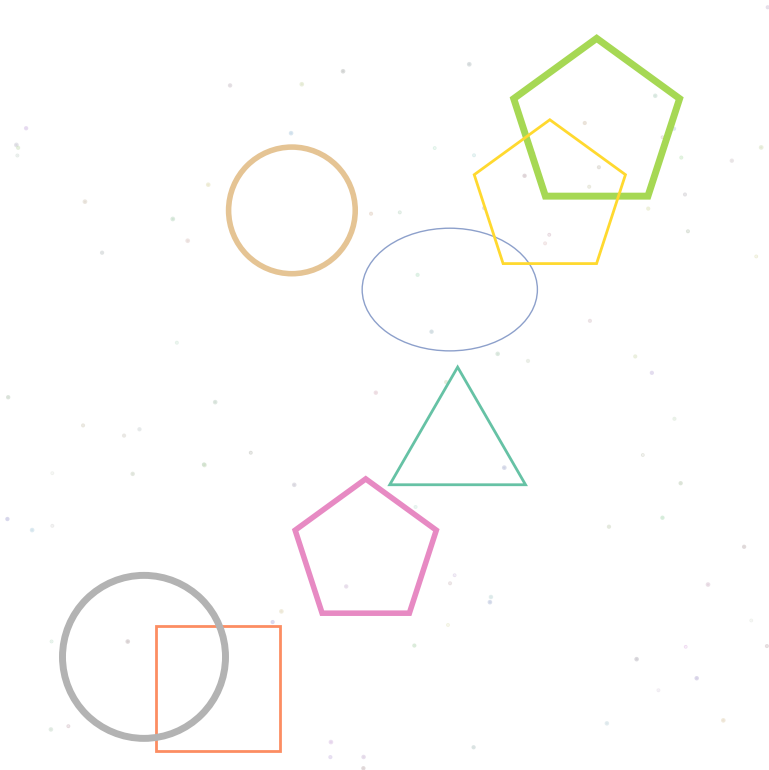[{"shape": "triangle", "thickness": 1, "radius": 0.51, "center": [0.594, 0.421]}, {"shape": "square", "thickness": 1, "radius": 0.4, "center": [0.284, 0.106]}, {"shape": "oval", "thickness": 0.5, "radius": 0.57, "center": [0.584, 0.624]}, {"shape": "pentagon", "thickness": 2, "radius": 0.48, "center": [0.475, 0.282]}, {"shape": "pentagon", "thickness": 2.5, "radius": 0.57, "center": [0.775, 0.837]}, {"shape": "pentagon", "thickness": 1, "radius": 0.52, "center": [0.714, 0.741]}, {"shape": "circle", "thickness": 2, "radius": 0.41, "center": [0.379, 0.727]}, {"shape": "circle", "thickness": 2.5, "radius": 0.53, "center": [0.187, 0.147]}]